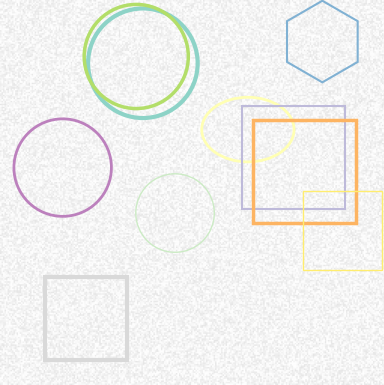[{"shape": "circle", "thickness": 3, "radius": 0.71, "center": [0.371, 0.836]}, {"shape": "oval", "thickness": 2, "radius": 0.6, "center": [0.644, 0.663]}, {"shape": "square", "thickness": 1.5, "radius": 0.67, "center": [0.761, 0.592]}, {"shape": "hexagon", "thickness": 1.5, "radius": 0.53, "center": [0.837, 0.892]}, {"shape": "square", "thickness": 2.5, "radius": 0.67, "center": [0.792, 0.554]}, {"shape": "circle", "thickness": 2.5, "radius": 0.68, "center": [0.354, 0.853]}, {"shape": "square", "thickness": 3, "radius": 0.53, "center": [0.223, 0.173]}, {"shape": "circle", "thickness": 2, "radius": 0.63, "center": [0.163, 0.565]}, {"shape": "circle", "thickness": 1, "radius": 0.51, "center": [0.455, 0.447]}, {"shape": "square", "thickness": 1, "radius": 0.51, "center": [0.891, 0.402]}]